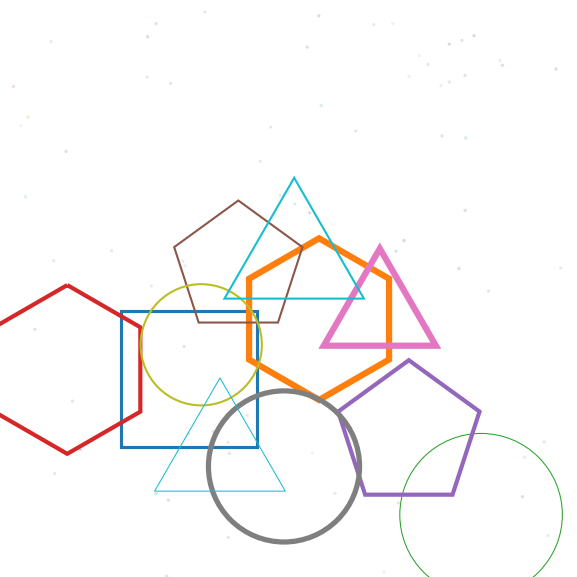[{"shape": "square", "thickness": 1.5, "radius": 0.59, "center": [0.327, 0.343]}, {"shape": "hexagon", "thickness": 3, "radius": 0.7, "center": [0.553, 0.447]}, {"shape": "circle", "thickness": 0.5, "radius": 0.7, "center": [0.833, 0.108]}, {"shape": "hexagon", "thickness": 2, "radius": 0.73, "center": [0.116, 0.359]}, {"shape": "pentagon", "thickness": 2, "radius": 0.64, "center": [0.708, 0.247]}, {"shape": "pentagon", "thickness": 1, "radius": 0.58, "center": [0.413, 0.535]}, {"shape": "triangle", "thickness": 3, "radius": 0.56, "center": [0.658, 0.457]}, {"shape": "circle", "thickness": 2.5, "radius": 0.65, "center": [0.492, 0.191]}, {"shape": "circle", "thickness": 1, "radius": 0.52, "center": [0.348, 0.402]}, {"shape": "triangle", "thickness": 0.5, "radius": 0.65, "center": [0.381, 0.214]}, {"shape": "triangle", "thickness": 1, "radius": 0.7, "center": [0.509, 0.552]}]